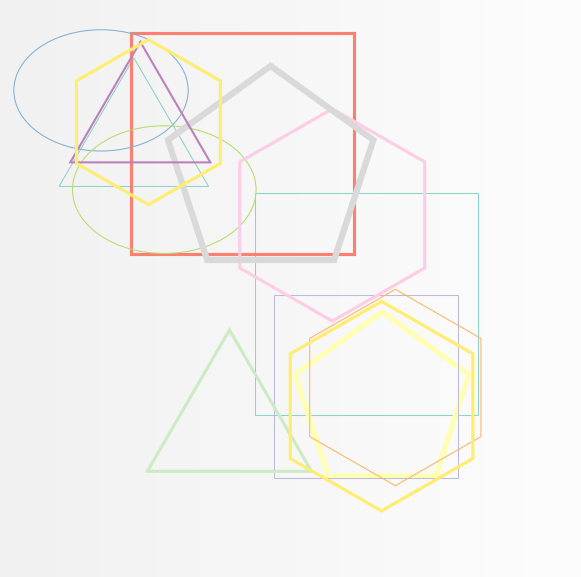[{"shape": "triangle", "thickness": 0.5, "radius": 0.74, "center": [0.23, 0.751]}, {"shape": "square", "thickness": 0.5, "radius": 0.96, "center": [0.631, 0.473]}, {"shape": "pentagon", "thickness": 2.5, "radius": 0.79, "center": [0.657, 0.302]}, {"shape": "square", "thickness": 0.5, "radius": 0.79, "center": [0.63, 0.329]}, {"shape": "square", "thickness": 1.5, "radius": 0.96, "center": [0.417, 0.75]}, {"shape": "oval", "thickness": 0.5, "radius": 0.75, "center": [0.174, 0.843]}, {"shape": "hexagon", "thickness": 0.5, "radius": 0.85, "center": [0.68, 0.328]}, {"shape": "oval", "thickness": 0.5, "radius": 0.79, "center": [0.283, 0.671]}, {"shape": "hexagon", "thickness": 1.5, "radius": 0.92, "center": [0.572, 0.627]}, {"shape": "pentagon", "thickness": 3, "radius": 0.93, "center": [0.466, 0.699]}, {"shape": "triangle", "thickness": 1, "radius": 0.7, "center": [0.241, 0.788]}, {"shape": "triangle", "thickness": 1.5, "radius": 0.82, "center": [0.395, 0.265]}, {"shape": "hexagon", "thickness": 1.5, "radius": 0.91, "center": [0.656, 0.296]}, {"shape": "hexagon", "thickness": 1.5, "radius": 0.71, "center": [0.255, 0.788]}]